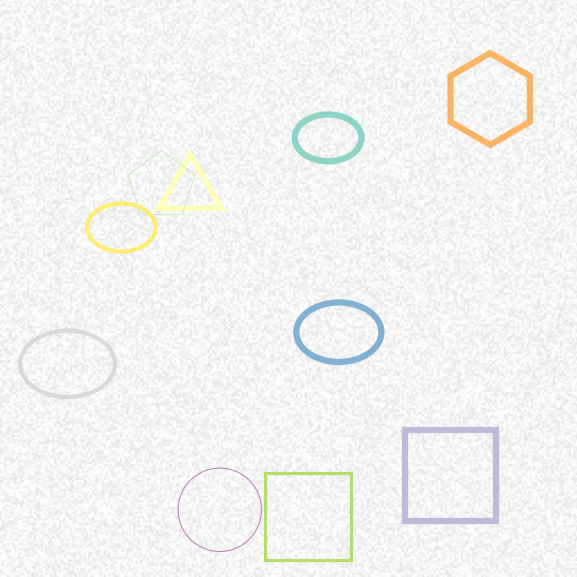[{"shape": "oval", "thickness": 3, "radius": 0.29, "center": [0.568, 0.76]}, {"shape": "triangle", "thickness": 2.5, "radius": 0.31, "center": [0.33, 0.669]}, {"shape": "square", "thickness": 3, "radius": 0.4, "center": [0.78, 0.176]}, {"shape": "oval", "thickness": 3, "radius": 0.37, "center": [0.587, 0.424]}, {"shape": "hexagon", "thickness": 3, "radius": 0.4, "center": [0.849, 0.828]}, {"shape": "square", "thickness": 1.5, "radius": 0.37, "center": [0.533, 0.105]}, {"shape": "oval", "thickness": 2, "radius": 0.41, "center": [0.117, 0.369]}, {"shape": "circle", "thickness": 0.5, "radius": 0.36, "center": [0.381, 0.116]}, {"shape": "pentagon", "thickness": 0.5, "radius": 0.31, "center": [0.28, 0.677]}, {"shape": "oval", "thickness": 2, "radius": 0.3, "center": [0.21, 0.605]}]